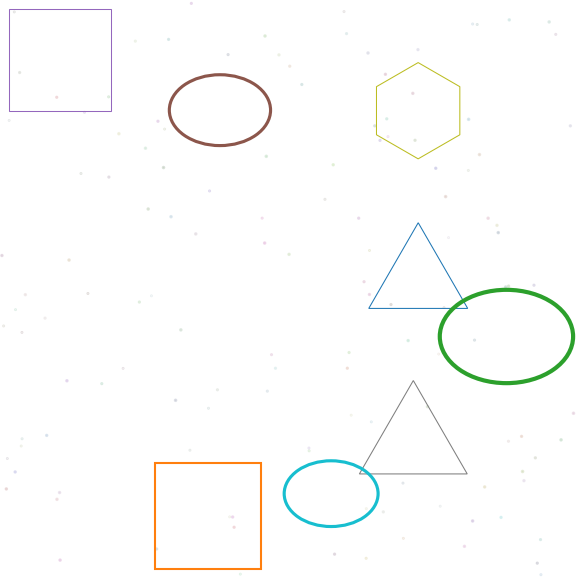[{"shape": "triangle", "thickness": 0.5, "radius": 0.49, "center": [0.724, 0.515]}, {"shape": "square", "thickness": 1, "radius": 0.46, "center": [0.36, 0.106]}, {"shape": "oval", "thickness": 2, "radius": 0.58, "center": [0.877, 0.416]}, {"shape": "square", "thickness": 0.5, "radius": 0.44, "center": [0.104, 0.895]}, {"shape": "oval", "thickness": 1.5, "radius": 0.44, "center": [0.381, 0.808]}, {"shape": "triangle", "thickness": 0.5, "radius": 0.54, "center": [0.716, 0.232]}, {"shape": "hexagon", "thickness": 0.5, "radius": 0.42, "center": [0.724, 0.807]}, {"shape": "oval", "thickness": 1.5, "radius": 0.41, "center": [0.573, 0.144]}]